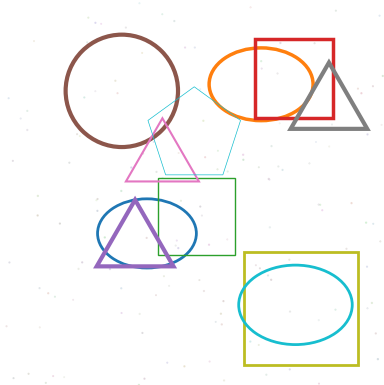[{"shape": "oval", "thickness": 2, "radius": 0.64, "center": [0.382, 0.394]}, {"shape": "oval", "thickness": 2.5, "radius": 0.67, "center": [0.678, 0.781]}, {"shape": "square", "thickness": 1, "radius": 0.5, "center": [0.512, 0.437]}, {"shape": "square", "thickness": 2.5, "radius": 0.51, "center": [0.764, 0.796]}, {"shape": "triangle", "thickness": 3, "radius": 0.58, "center": [0.351, 0.366]}, {"shape": "circle", "thickness": 3, "radius": 0.73, "center": [0.316, 0.764]}, {"shape": "triangle", "thickness": 1.5, "radius": 0.55, "center": [0.422, 0.583]}, {"shape": "triangle", "thickness": 3, "radius": 0.57, "center": [0.854, 0.723]}, {"shape": "square", "thickness": 2, "radius": 0.74, "center": [0.782, 0.199]}, {"shape": "pentagon", "thickness": 0.5, "radius": 0.63, "center": [0.505, 0.648]}, {"shape": "oval", "thickness": 2, "radius": 0.74, "center": [0.767, 0.208]}]